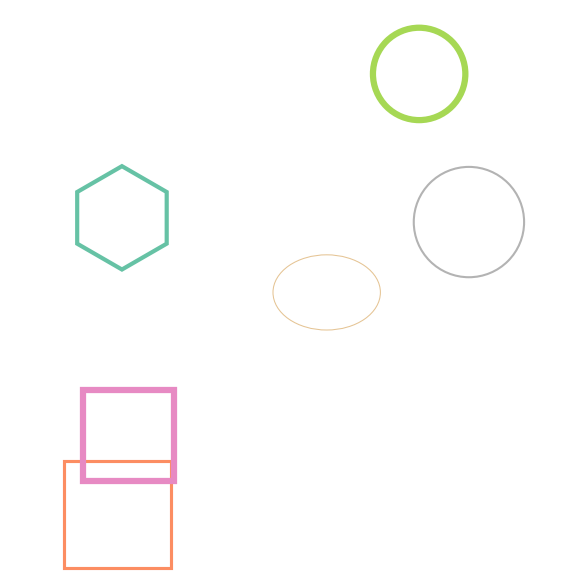[{"shape": "hexagon", "thickness": 2, "radius": 0.45, "center": [0.211, 0.622]}, {"shape": "square", "thickness": 1.5, "radius": 0.46, "center": [0.204, 0.109]}, {"shape": "square", "thickness": 3, "radius": 0.39, "center": [0.222, 0.245]}, {"shape": "circle", "thickness": 3, "radius": 0.4, "center": [0.726, 0.871]}, {"shape": "oval", "thickness": 0.5, "radius": 0.46, "center": [0.566, 0.493]}, {"shape": "circle", "thickness": 1, "radius": 0.48, "center": [0.812, 0.615]}]